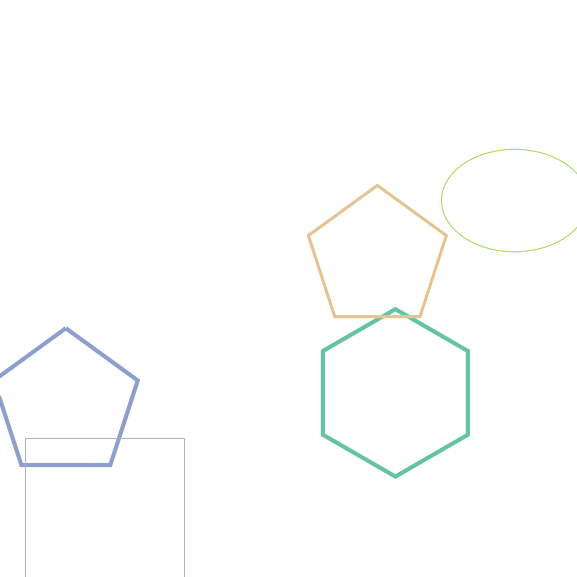[{"shape": "hexagon", "thickness": 2, "radius": 0.72, "center": [0.685, 0.319]}, {"shape": "pentagon", "thickness": 2, "radius": 0.65, "center": [0.114, 0.3]}, {"shape": "oval", "thickness": 0.5, "radius": 0.63, "center": [0.891, 0.652]}, {"shape": "pentagon", "thickness": 1.5, "radius": 0.63, "center": [0.653, 0.552]}, {"shape": "square", "thickness": 0.5, "radius": 0.69, "center": [0.181, 0.102]}]